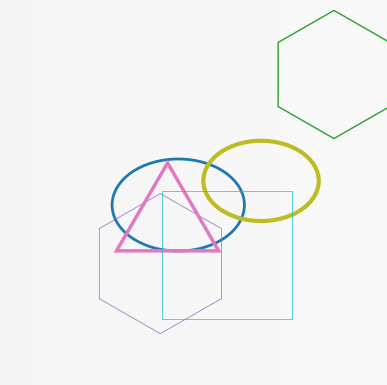[{"shape": "oval", "thickness": 2, "radius": 0.85, "center": [0.46, 0.468]}, {"shape": "hexagon", "thickness": 1, "radius": 0.83, "center": [0.862, 0.807]}, {"shape": "hexagon", "thickness": 0.5, "radius": 0.91, "center": [0.414, 0.315]}, {"shape": "triangle", "thickness": 2.5, "radius": 0.76, "center": [0.432, 0.425]}, {"shape": "oval", "thickness": 3, "radius": 0.74, "center": [0.674, 0.53]}, {"shape": "square", "thickness": 0.5, "radius": 0.84, "center": [0.586, 0.338]}]